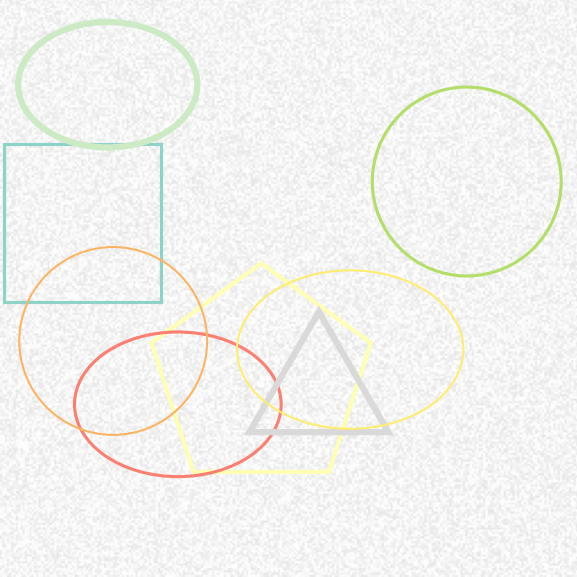[{"shape": "square", "thickness": 1.5, "radius": 0.68, "center": [0.143, 0.613]}, {"shape": "pentagon", "thickness": 2, "radius": 1.0, "center": [0.452, 0.344]}, {"shape": "oval", "thickness": 1.5, "radius": 0.89, "center": [0.308, 0.299]}, {"shape": "circle", "thickness": 1, "radius": 0.81, "center": [0.196, 0.409]}, {"shape": "circle", "thickness": 1.5, "radius": 0.82, "center": [0.808, 0.685]}, {"shape": "triangle", "thickness": 3, "radius": 0.69, "center": [0.552, 0.32]}, {"shape": "oval", "thickness": 3, "radius": 0.78, "center": [0.187, 0.852]}, {"shape": "oval", "thickness": 1, "radius": 0.98, "center": [0.606, 0.394]}]